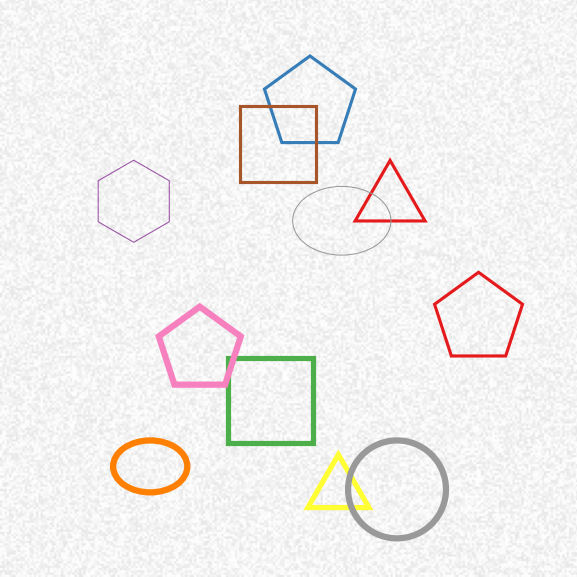[{"shape": "triangle", "thickness": 1.5, "radius": 0.35, "center": [0.675, 0.651]}, {"shape": "pentagon", "thickness": 1.5, "radius": 0.4, "center": [0.829, 0.448]}, {"shape": "pentagon", "thickness": 1.5, "radius": 0.41, "center": [0.537, 0.819]}, {"shape": "square", "thickness": 2.5, "radius": 0.37, "center": [0.469, 0.305]}, {"shape": "hexagon", "thickness": 0.5, "radius": 0.36, "center": [0.232, 0.651]}, {"shape": "oval", "thickness": 3, "radius": 0.32, "center": [0.26, 0.191]}, {"shape": "triangle", "thickness": 2.5, "radius": 0.31, "center": [0.586, 0.151]}, {"shape": "square", "thickness": 1.5, "radius": 0.33, "center": [0.481, 0.75]}, {"shape": "pentagon", "thickness": 3, "radius": 0.37, "center": [0.346, 0.393]}, {"shape": "circle", "thickness": 3, "radius": 0.42, "center": [0.688, 0.152]}, {"shape": "oval", "thickness": 0.5, "radius": 0.43, "center": [0.592, 0.617]}]